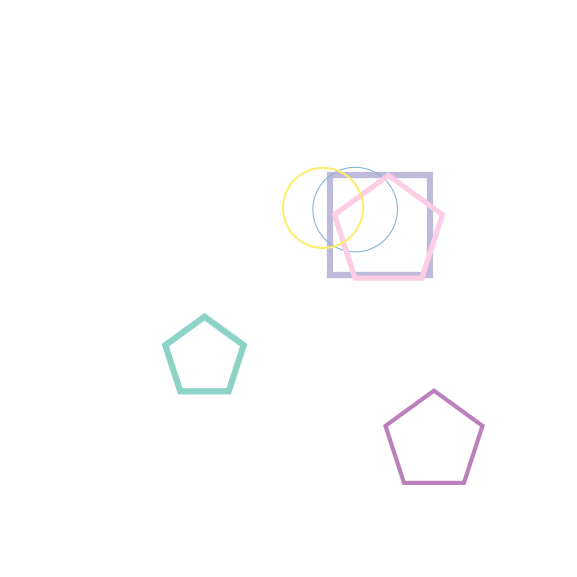[{"shape": "pentagon", "thickness": 3, "radius": 0.36, "center": [0.354, 0.379]}, {"shape": "square", "thickness": 3, "radius": 0.43, "center": [0.658, 0.609]}, {"shape": "circle", "thickness": 0.5, "radius": 0.37, "center": [0.615, 0.636]}, {"shape": "pentagon", "thickness": 2.5, "radius": 0.49, "center": [0.673, 0.597]}, {"shape": "pentagon", "thickness": 2, "radius": 0.44, "center": [0.751, 0.234]}, {"shape": "circle", "thickness": 1, "radius": 0.35, "center": [0.559, 0.639]}]